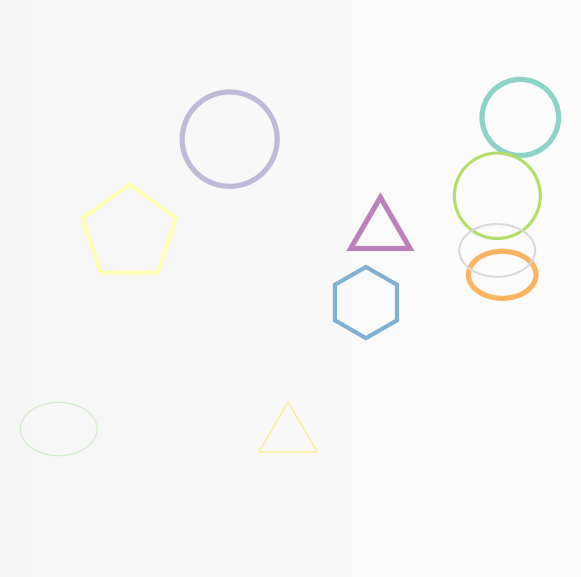[{"shape": "circle", "thickness": 2.5, "radius": 0.33, "center": [0.895, 0.796]}, {"shape": "pentagon", "thickness": 2, "radius": 0.42, "center": [0.222, 0.595]}, {"shape": "circle", "thickness": 2.5, "radius": 0.41, "center": [0.395, 0.758]}, {"shape": "hexagon", "thickness": 2, "radius": 0.31, "center": [0.63, 0.475]}, {"shape": "oval", "thickness": 2.5, "radius": 0.29, "center": [0.864, 0.523]}, {"shape": "circle", "thickness": 1.5, "radius": 0.37, "center": [0.856, 0.66]}, {"shape": "oval", "thickness": 1, "radius": 0.33, "center": [0.855, 0.565]}, {"shape": "triangle", "thickness": 2.5, "radius": 0.3, "center": [0.654, 0.598]}, {"shape": "oval", "thickness": 0.5, "radius": 0.33, "center": [0.101, 0.256]}, {"shape": "triangle", "thickness": 0.5, "radius": 0.29, "center": [0.496, 0.245]}]